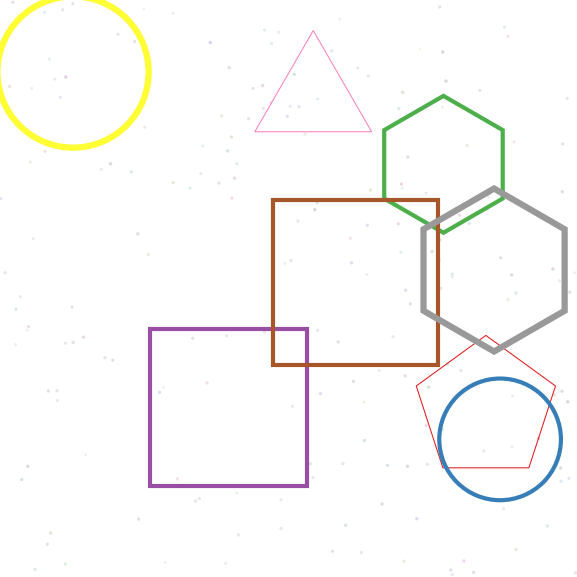[{"shape": "pentagon", "thickness": 0.5, "radius": 0.63, "center": [0.841, 0.292]}, {"shape": "circle", "thickness": 2, "radius": 0.53, "center": [0.866, 0.238]}, {"shape": "hexagon", "thickness": 2, "radius": 0.59, "center": [0.768, 0.715]}, {"shape": "square", "thickness": 2, "radius": 0.68, "center": [0.396, 0.294]}, {"shape": "circle", "thickness": 3, "radius": 0.65, "center": [0.126, 0.874]}, {"shape": "square", "thickness": 2, "radius": 0.72, "center": [0.615, 0.51]}, {"shape": "triangle", "thickness": 0.5, "radius": 0.58, "center": [0.542, 0.829]}, {"shape": "hexagon", "thickness": 3, "radius": 0.71, "center": [0.856, 0.532]}]